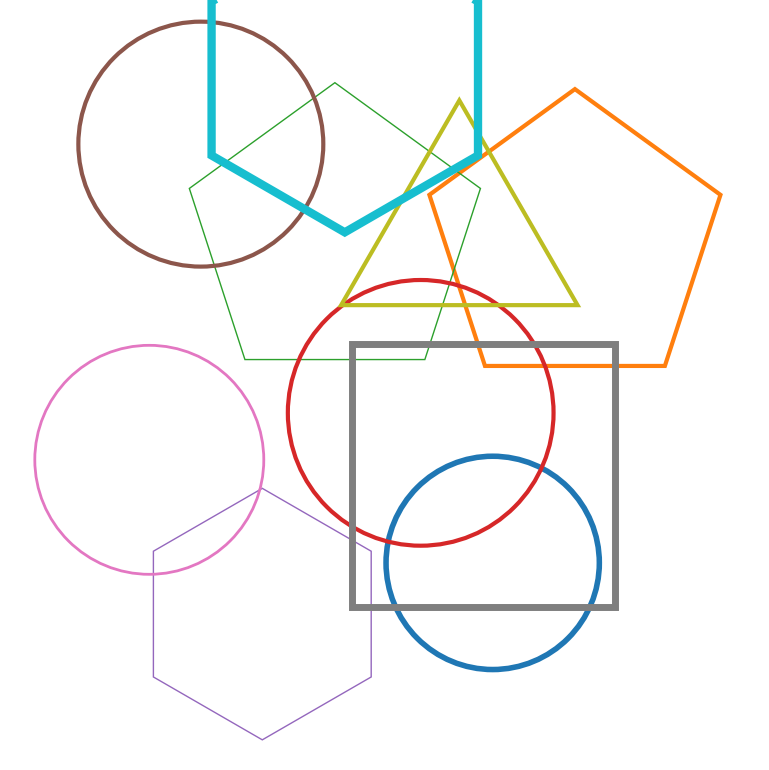[{"shape": "circle", "thickness": 2, "radius": 0.69, "center": [0.64, 0.269]}, {"shape": "pentagon", "thickness": 1.5, "radius": 0.99, "center": [0.747, 0.686]}, {"shape": "pentagon", "thickness": 0.5, "radius": 0.99, "center": [0.435, 0.694]}, {"shape": "circle", "thickness": 1.5, "radius": 0.86, "center": [0.546, 0.464]}, {"shape": "hexagon", "thickness": 0.5, "radius": 0.82, "center": [0.341, 0.202]}, {"shape": "circle", "thickness": 1.5, "radius": 0.8, "center": [0.261, 0.813]}, {"shape": "circle", "thickness": 1, "radius": 0.74, "center": [0.194, 0.403]}, {"shape": "square", "thickness": 2.5, "radius": 0.85, "center": [0.627, 0.383]}, {"shape": "triangle", "thickness": 1.5, "radius": 0.89, "center": [0.597, 0.692]}, {"shape": "hexagon", "thickness": 3, "radius": 1.0, "center": [0.448, 0.898]}]